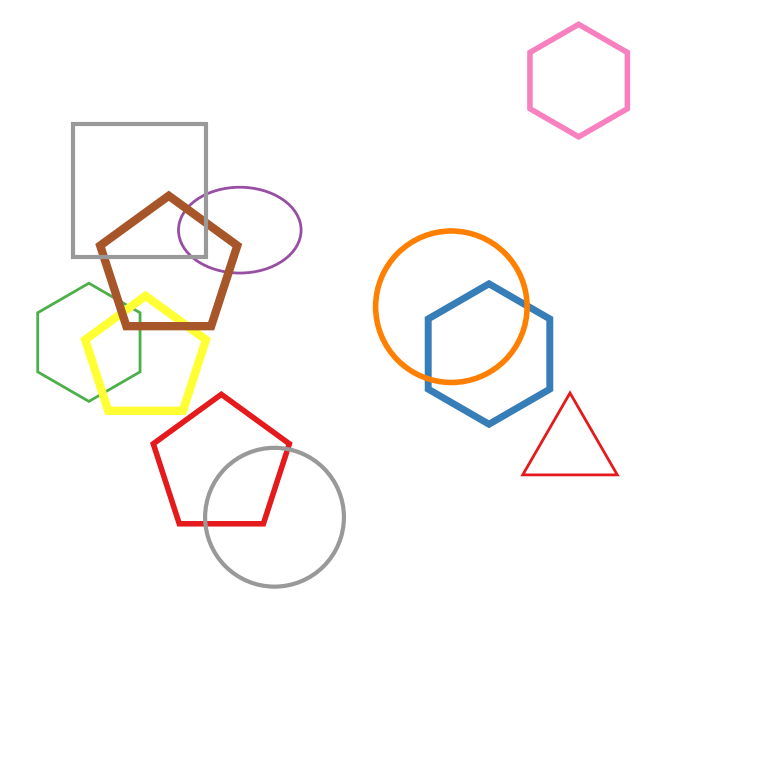[{"shape": "triangle", "thickness": 1, "radius": 0.35, "center": [0.74, 0.419]}, {"shape": "pentagon", "thickness": 2, "radius": 0.46, "center": [0.287, 0.395]}, {"shape": "hexagon", "thickness": 2.5, "radius": 0.46, "center": [0.635, 0.54]}, {"shape": "hexagon", "thickness": 1, "radius": 0.38, "center": [0.115, 0.555]}, {"shape": "oval", "thickness": 1, "radius": 0.4, "center": [0.311, 0.701]}, {"shape": "circle", "thickness": 2, "radius": 0.49, "center": [0.586, 0.602]}, {"shape": "pentagon", "thickness": 3, "radius": 0.41, "center": [0.189, 0.533]}, {"shape": "pentagon", "thickness": 3, "radius": 0.47, "center": [0.219, 0.652]}, {"shape": "hexagon", "thickness": 2, "radius": 0.37, "center": [0.752, 0.895]}, {"shape": "square", "thickness": 1.5, "radius": 0.43, "center": [0.181, 0.752]}, {"shape": "circle", "thickness": 1.5, "radius": 0.45, "center": [0.357, 0.328]}]